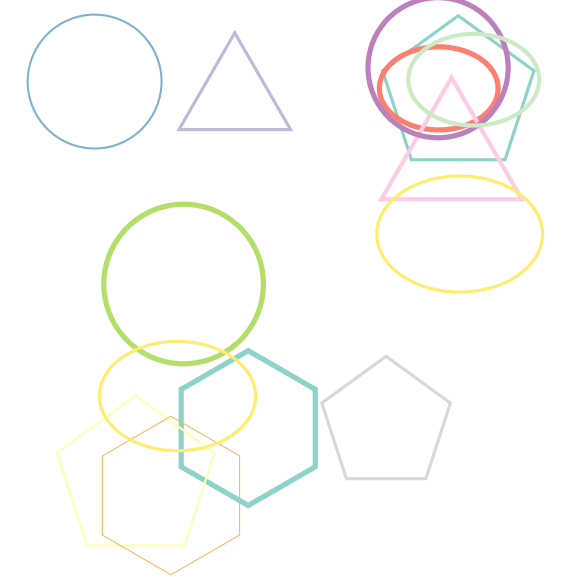[{"shape": "pentagon", "thickness": 1.5, "radius": 0.69, "center": [0.793, 0.834]}, {"shape": "hexagon", "thickness": 2.5, "radius": 0.67, "center": [0.43, 0.258]}, {"shape": "pentagon", "thickness": 1, "radius": 0.72, "center": [0.235, 0.171]}, {"shape": "triangle", "thickness": 1.5, "radius": 0.56, "center": [0.407, 0.831]}, {"shape": "oval", "thickness": 2.5, "radius": 0.51, "center": [0.76, 0.846]}, {"shape": "circle", "thickness": 1, "radius": 0.58, "center": [0.164, 0.858]}, {"shape": "hexagon", "thickness": 0.5, "radius": 0.69, "center": [0.296, 0.141]}, {"shape": "circle", "thickness": 2.5, "radius": 0.69, "center": [0.318, 0.507]}, {"shape": "triangle", "thickness": 2, "radius": 0.7, "center": [0.782, 0.724]}, {"shape": "pentagon", "thickness": 1.5, "radius": 0.59, "center": [0.669, 0.265]}, {"shape": "circle", "thickness": 2.5, "radius": 0.61, "center": [0.759, 0.882]}, {"shape": "oval", "thickness": 2, "radius": 0.57, "center": [0.82, 0.861]}, {"shape": "oval", "thickness": 1.5, "radius": 0.72, "center": [0.796, 0.594]}, {"shape": "oval", "thickness": 1.5, "radius": 0.68, "center": [0.307, 0.313]}]